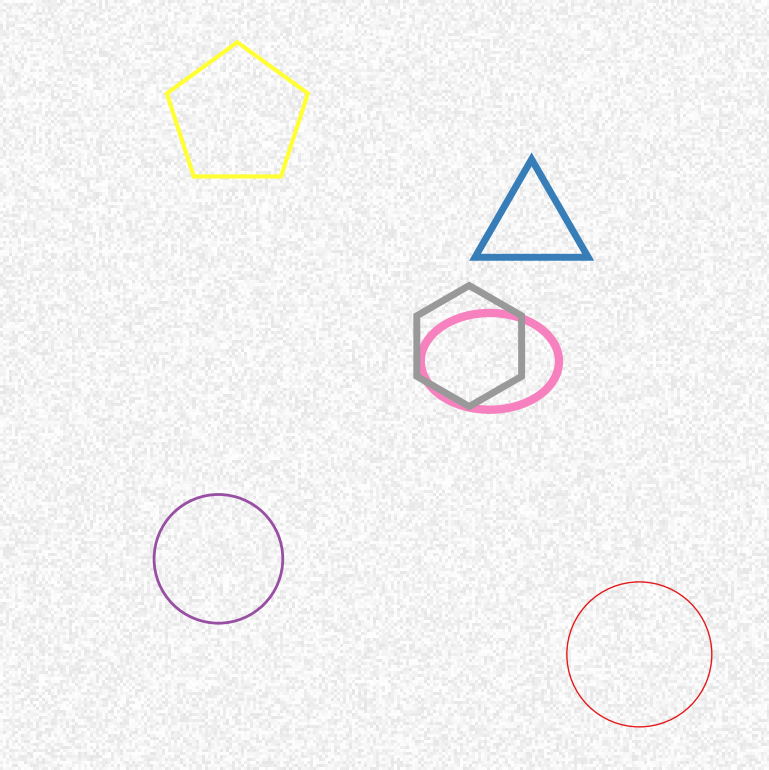[{"shape": "circle", "thickness": 0.5, "radius": 0.47, "center": [0.83, 0.15]}, {"shape": "triangle", "thickness": 2.5, "radius": 0.42, "center": [0.69, 0.708]}, {"shape": "circle", "thickness": 1, "radius": 0.42, "center": [0.284, 0.274]}, {"shape": "pentagon", "thickness": 1.5, "radius": 0.48, "center": [0.308, 0.849]}, {"shape": "oval", "thickness": 3, "radius": 0.45, "center": [0.636, 0.531]}, {"shape": "hexagon", "thickness": 2.5, "radius": 0.39, "center": [0.609, 0.551]}]